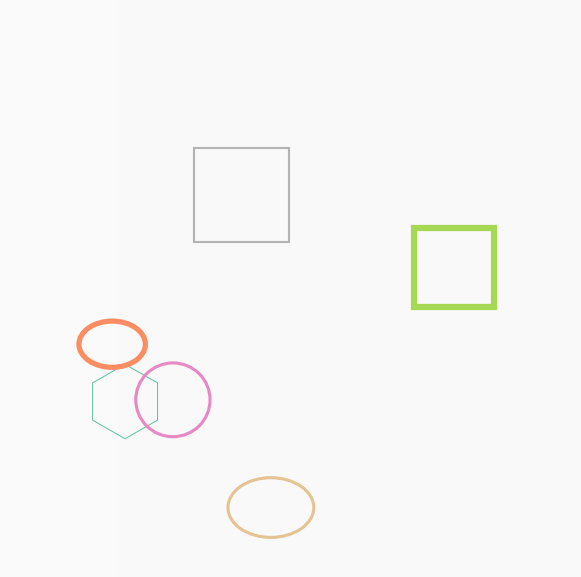[{"shape": "hexagon", "thickness": 0.5, "radius": 0.32, "center": [0.215, 0.304]}, {"shape": "oval", "thickness": 2.5, "radius": 0.29, "center": [0.193, 0.403]}, {"shape": "circle", "thickness": 1.5, "radius": 0.32, "center": [0.297, 0.307]}, {"shape": "square", "thickness": 3, "radius": 0.34, "center": [0.781, 0.536]}, {"shape": "oval", "thickness": 1.5, "radius": 0.37, "center": [0.466, 0.12]}, {"shape": "square", "thickness": 1, "radius": 0.41, "center": [0.416, 0.661]}]